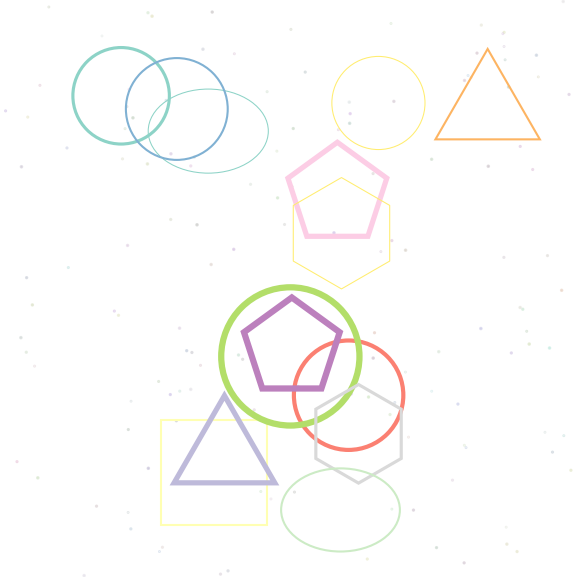[{"shape": "oval", "thickness": 0.5, "radius": 0.52, "center": [0.361, 0.772]}, {"shape": "circle", "thickness": 1.5, "radius": 0.42, "center": [0.21, 0.833]}, {"shape": "square", "thickness": 1, "radius": 0.46, "center": [0.37, 0.181]}, {"shape": "triangle", "thickness": 2.5, "radius": 0.5, "center": [0.389, 0.213]}, {"shape": "circle", "thickness": 2, "radius": 0.47, "center": [0.604, 0.315]}, {"shape": "circle", "thickness": 1, "radius": 0.44, "center": [0.306, 0.81]}, {"shape": "triangle", "thickness": 1, "radius": 0.52, "center": [0.844, 0.81]}, {"shape": "circle", "thickness": 3, "radius": 0.6, "center": [0.503, 0.382]}, {"shape": "pentagon", "thickness": 2.5, "radius": 0.45, "center": [0.584, 0.663]}, {"shape": "hexagon", "thickness": 1.5, "radius": 0.43, "center": [0.621, 0.248]}, {"shape": "pentagon", "thickness": 3, "radius": 0.44, "center": [0.505, 0.397]}, {"shape": "oval", "thickness": 1, "radius": 0.51, "center": [0.59, 0.116]}, {"shape": "hexagon", "thickness": 0.5, "radius": 0.48, "center": [0.591, 0.595]}, {"shape": "circle", "thickness": 0.5, "radius": 0.4, "center": [0.655, 0.821]}]